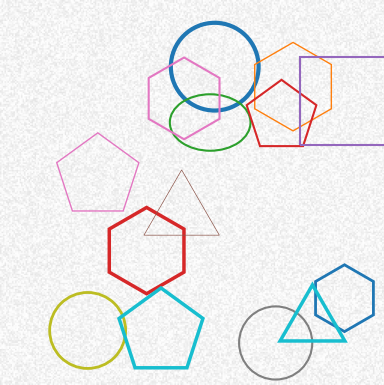[{"shape": "hexagon", "thickness": 2, "radius": 0.43, "center": [0.895, 0.225]}, {"shape": "circle", "thickness": 3, "radius": 0.57, "center": [0.558, 0.827]}, {"shape": "hexagon", "thickness": 1, "radius": 0.57, "center": [0.761, 0.775]}, {"shape": "oval", "thickness": 1.5, "radius": 0.52, "center": [0.546, 0.682]}, {"shape": "hexagon", "thickness": 2.5, "radius": 0.56, "center": [0.381, 0.349]}, {"shape": "pentagon", "thickness": 1.5, "radius": 0.48, "center": [0.731, 0.697]}, {"shape": "square", "thickness": 1.5, "radius": 0.57, "center": [0.893, 0.738]}, {"shape": "triangle", "thickness": 0.5, "radius": 0.57, "center": [0.472, 0.446]}, {"shape": "hexagon", "thickness": 1.5, "radius": 0.53, "center": [0.478, 0.744]}, {"shape": "pentagon", "thickness": 1, "radius": 0.56, "center": [0.254, 0.543]}, {"shape": "circle", "thickness": 1.5, "radius": 0.48, "center": [0.716, 0.109]}, {"shape": "circle", "thickness": 2, "radius": 0.49, "center": [0.228, 0.142]}, {"shape": "triangle", "thickness": 2.5, "radius": 0.49, "center": [0.812, 0.163]}, {"shape": "pentagon", "thickness": 2.5, "radius": 0.57, "center": [0.418, 0.137]}]